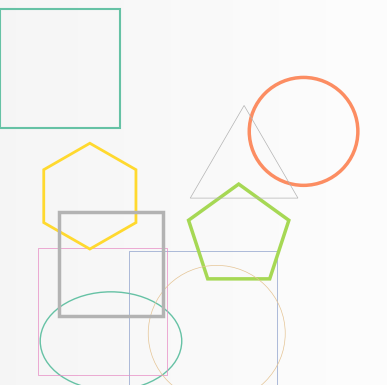[{"shape": "square", "thickness": 1.5, "radius": 0.77, "center": [0.155, 0.822]}, {"shape": "oval", "thickness": 1, "radius": 0.91, "center": [0.286, 0.114]}, {"shape": "circle", "thickness": 2.5, "radius": 0.7, "center": [0.783, 0.659]}, {"shape": "square", "thickness": 0.5, "radius": 0.95, "center": [0.524, 0.158]}, {"shape": "square", "thickness": 0.5, "radius": 0.83, "center": [0.264, 0.191]}, {"shape": "pentagon", "thickness": 2.5, "radius": 0.68, "center": [0.616, 0.386]}, {"shape": "hexagon", "thickness": 2, "radius": 0.69, "center": [0.232, 0.491]}, {"shape": "circle", "thickness": 0.5, "radius": 0.88, "center": [0.559, 0.134]}, {"shape": "square", "thickness": 2.5, "radius": 0.67, "center": [0.286, 0.314]}, {"shape": "triangle", "thickness": 0.5, "radius": 0.8, "center": [0.63, 0.566]}]